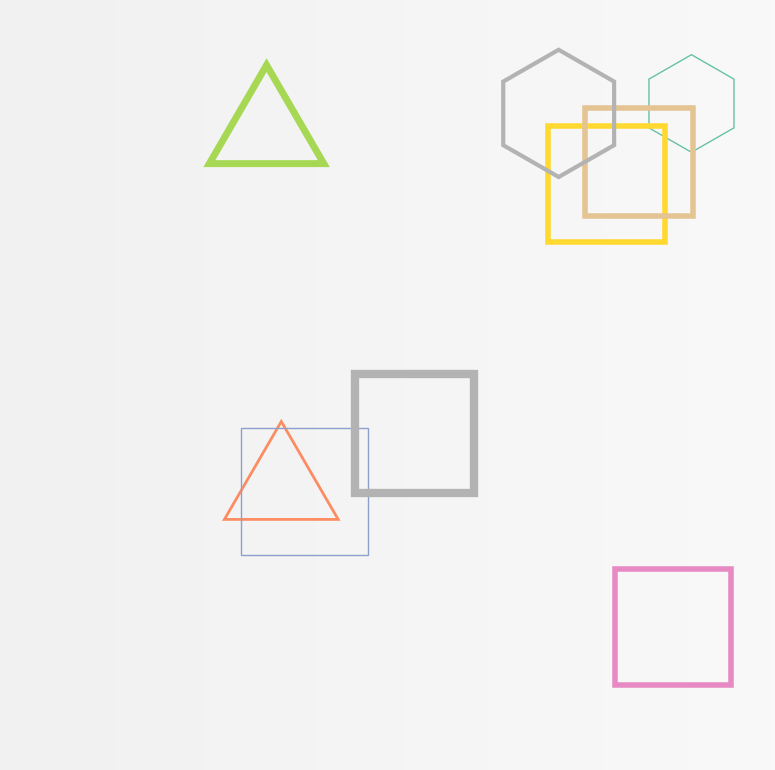[{"shape": "hexagon", "thickness": 0.5, "radius": 0.32, "center": [0.892, 0.866]}, {"shape": "triangle", "thickness": 1, "radius": 0.42, "center": [0.363, 0.368]}, {"shape": "square", "thickness": 0.5, "radius": 0.41, "center": [0.393, 0.361]}, {"shape": "square", "thickness": 2, "radius": 0.38, "center": [0.868, 0.185]}, {"shape": "triangle", "thickness": 2.5, "radius": 0.43, "center": [0.344, 0.83]}, {"shape": "square", "thickness": 2, "radius": 0.38, "center": [0.783, 0.762]}, {"shape": "square", "thickness": 2, "radius": 0.35, "center": [0.825, 0.79]}, {"shape": "square", "thickness": 3, "radius": 0.38, "center": [0.535, 0.437]}, {"shape": "hexagon", "thickness": 1.5, "radius": 0.41, "center": [0.721, 0.853]}]